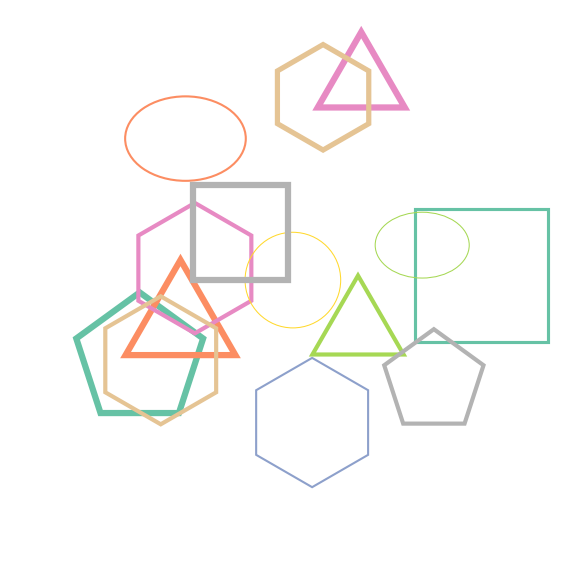[{"shape": "pentagon", "thickness": 3, "radius": 0.58, "center": [0.242, 0.377]}, {"shape": "square", "thickness": 1.5, "radius": 0.58, "center": [0.833, 0.522]}, {"shape": "oval", "thickness": 1, "radius": 0.52, "center": [0.321, 0.759]}, {"shape": "triangle", "thickness": 3, "radius": 0.55, "center": [0.313, 0.439]}, {"shape": "hexagon", "thickness": 1, "radius": 0.56, "center": [0.54, 0.267]}, {"shape": "triangle", "thickness": 3, "radius": 0.44, "center": [0.626, 0.857]}, {"shape": "hexagon", "thickness": 2, "radius": 0.56, "center": [0.337, 0.535]}, {"shape": "oval", "thickness": 0.5, "radius": 0.41, "center": [0.731, 0.575]}, {"shape": "triangle", "thickness": 2, "radius": 0.46, "center": [0.62, 0.431]}, {"shape": "circle", "thickness": 0.5, "radius": 0.41, "center": [0.507, 0.514]}, {"shape": "hexagon", "thickness": 2, "radius": 0.55, "center": [0.278, 0.375]}, {"shape": "hexagon", "thickness": 2.5, "radius": 0.46, "center": [0.559, 0.831]}, {"shape": "pentagon", "thickness": 2, "radius": 0.45, "center": [0.751, 0.339]}, {"shape": "square", "thickness": 3, "radius": 0.41, "center": [0.416, 0.596]}]